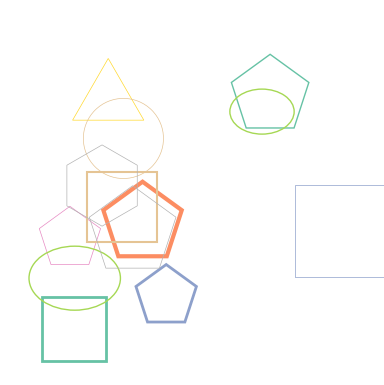[{"shape": "square", "thickness": 2, "radius": 0.42, "center": [0.192, 0.145]}, {"shape": "pentagon", "thickness": 1, "radius": 0.53, "center": [0.702, 0.753]}, {"shape": "pentagon", "thickness": 3, "radius": 0.54, "center": [0.37, 0.421]}, {"shape": "square", "thickness": 0.5, "radius": 0.6, "center": [0.886, 0.401]}, {"shape": "pentagon", "thickness": 2, "radius": 0.41, "center": [0.432, 0.23]}, {"shape": "pentagon", "thickness": 0.5, "radius": 0.42, "center": [0.182, 0.38]}, {"shape": "oval", "thickness": 1, "radius": 0.42, "center": [0.681, 0.71]}, {"shape": "oval", "thickness": 1, "radius": 0.59, "center": [0.194, 0.277]}, {"shape": "triangle", "thickness": 0.5, "radius": 0.53, "center": [0.281, 0.741]}, {"shape": "square", "thickness": 1.5, "radius": 0.45, "center": [0.317, 0.462]}, {"shape": "circle", "thickness": 0.5, "radius": 0.52, "center": [0.321, 0.64]}, {"shape": "pentagon", "thickness": 0.5, "radius": 0.59, "center": [0.345, 0.399]}, {"shape": "hexagon", "thickness": 0.5, "radius": 0.53, "center": [0.265, 0.518]}]